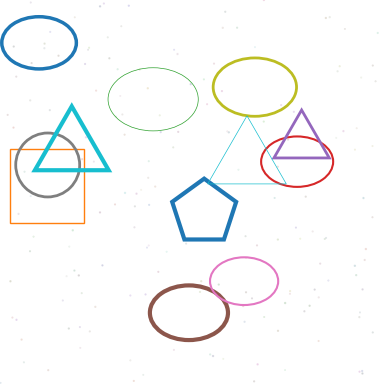[{"shape": "oval", "thickness": 2.5, "radius": 0.48, "center": [0.101, 0.889]}, {"shape": "pentagon", "thickness": 3, "radius": 0.44, "center": [0.53, 0.449]}, {"shape": "square", "thickness": 1, "radius": 0.48, "center": [0.122, 0.518]}, {"shape": "oval", "thickness": 0.5, "radius": 0.59, "center": [0.398, 0.742]}, {"shape": "oval", "thickness": 1.5, "radius": 0.47, "center": [0.772, 0.58]}, {"shape": "triangle", "thickness": 2, "radius": 0.41, "center": [0.783, 0.631]}, {"shape": "oval", "thickness": 3, "radius": 0.51, "center": [0.491, 0.188]}, {"shape": "oval", "thickness": 1.5, "radius": 0.44, "center": [0.634, 0.27]}, {"shape": "circle", "thickness": 2, "radius": 0.42, "center": [0.124, 0.571]}, {"shape": "oval", "thickness": 2, "radius": 0.54, "center": [0.662, 0.774]}, {"shape": "triangle", "thickness": 0.5, "radius": 0.59, "center": [0.642, 0.581]}, {"shape": "triangle", "thickness": 3, "radius": 0.55, "center": [0.186, 0.613]}]